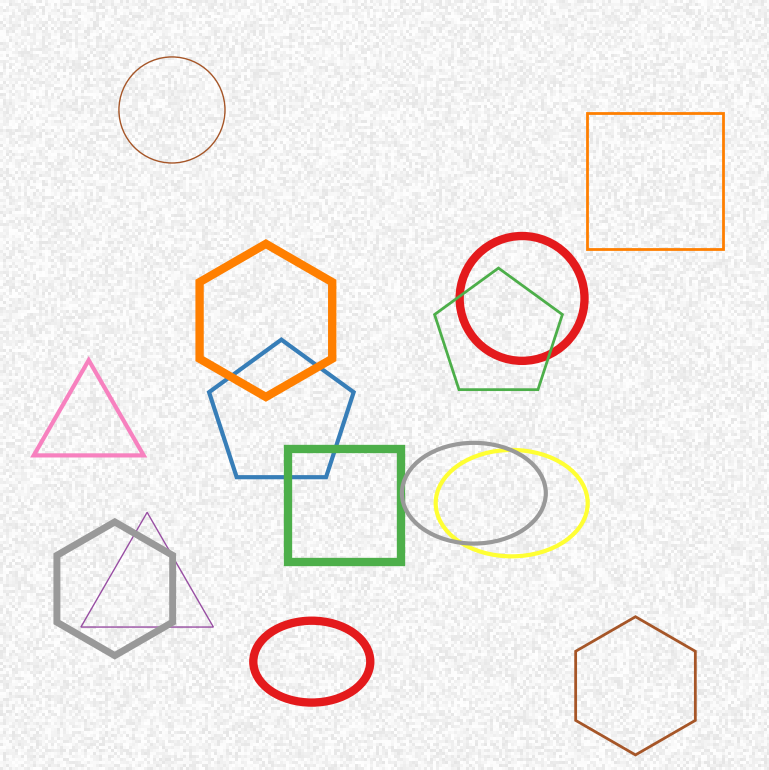[{"shape": "circle", "thickness": 3, "radius": 0.41, "center": [0.678, 0.612]}, {"shape": "oval", "thickness": 3, "radius": 0.38, "center": [0.405, 0.141]}, {"shape": "pentagon", "thickness": 1.5, "radius": 0.49, "center": [0.365, 0.46]}, {"shape": "square", "thickness": 3, "radius": 0.37, "center": [0.447, 0.343]}, {"shape": "pentagon", "thickness": 1, "radius": 0.44, "center": [0.647, 0.565]}, {"shape": "triangle", "thickness": 0.5, "radius": 0.5, "center": [0.191, 0.235]}, {"shape": "hexagon", "thickness": 3, "radius": 0.5, "center": [0.345, 0.584]}, {"shape": "square", "thickness": 1, "radius": 0.44, "center": [0.851, 0.765]}, {"shape": "oval", "thickness": 1.5, "radius": 0.49, "center": [0.665, 0.347]}, {"shape": "circle", "thickness": 0.5, "radius": 0.34, "center": [0.223, 0.857]}, {"shape": "hexagon", "thickness": 1, "radius": 0.45, "center": [0.825, 0.109]}, {"shape": "triangle", "thickness": 1.5, "radius": 0.41, "center": [0.115, 0.45]}, {"shape": "oval", "thickness": 1.5, "radius": 0.47, "center": [0.615, 0.359]}, {"shape": "hexagon", "thickness": 2.5, "radius": 0.43, "center": [0.149, 0.235]}]